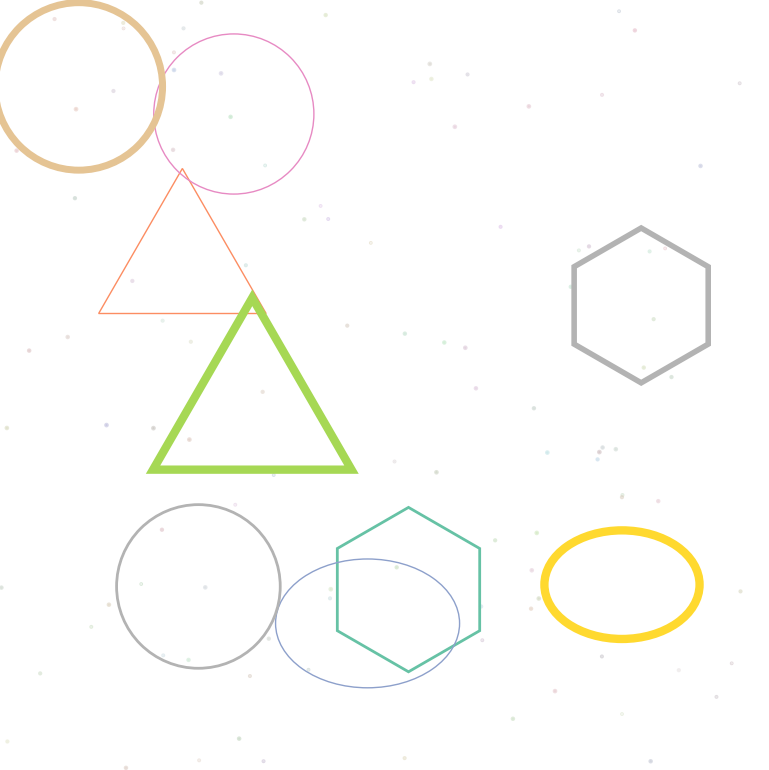[{"shape": "hexagon", "thickness": 1, "radius": 0.53, "center": [0.531, 0.234]}, {"shape": "triangle", "thickness": 0.5, "radius": 0.63, "center": [0.237, 0.656]}, {"shape": "oval", "thickness": 0.5, "radius": 0.6, "center": [0.477, 0.19]}, {"shape": "circle", "thickness": 0.5, "radius": 0.52, "center": [0.304, 0.852]}, {"shape": "triangle", "thickness": 3, "radius": 0.74, "center": [0.328, 0.464]}, {"shape": "oval", "thickness": 3, "radius": 0.5, "center": [0.808, 0.241]}, {"shape": "circle", "thickness": 2.5, "radius": 0.54, "center": [0.102, 0.888]}, {"shape": "circle", "thickness": 1, "radius": 0.53, "center": [0.258, 0.238]}, {"shape": "hexagon", "thickness": 2, "radius": 0.5, "center": [0.833, 0.603]}]